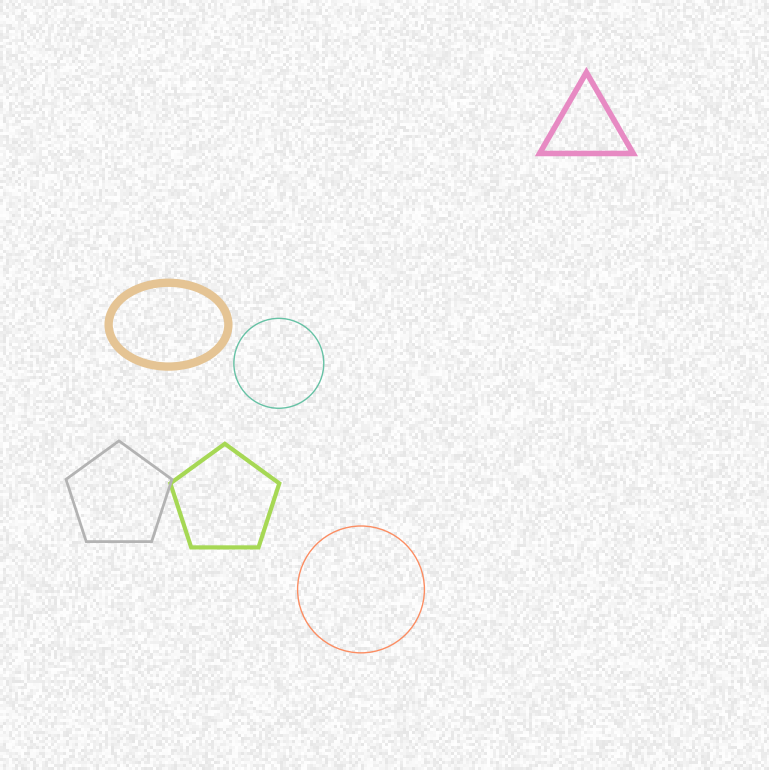[{"shape": "circle", "thickness": 0.5, "radius": 0.29, "center": [0.362, 0.528]}, {"shape": "circle", "thickness": 0.5, "radius": 0.41, "center": [0.469, 0.235]}, {"shape": "triangle", "thickness": 2, "radius": 0.35, "center": [0.762, 0.836]}, {"shape": "pentagon", "thickness": 1.5, "radius": 0.37, "center": [0.292, 0.349]}, {"shape": "oval", "thickness": 3, "radius": 0.39, "center": [0.219, 0.578]}, {"shape": "pentagon", "thickness": 1, "radius": 0.36, "center": [0.154, 0.355]}]